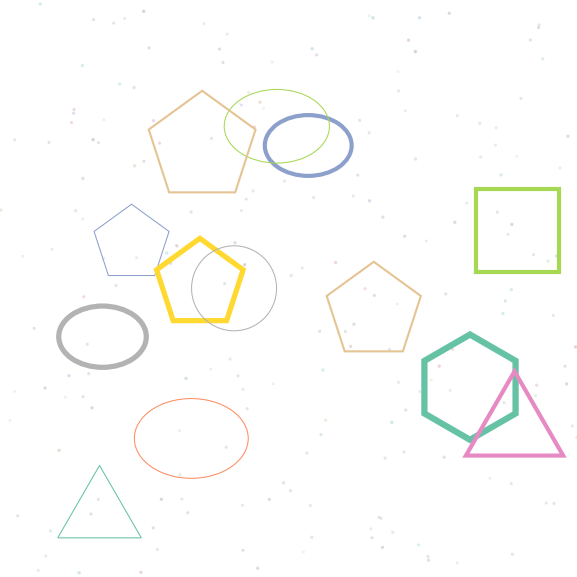[{"shape": "triangle", "thickness": 0.5, "radius": 0.42, "center": [0.172, 0.11]}, {"shape": "hexagon", "thickness": 3, "radius": 0.46, "center": [0.814, 0.329]}, {"shape": "oval", "thickness": 0.5, "radius": 0.49, "center": [0.331, 0.24]}, {"shape": "oval", "thickness": 2, "radius": 0.38, "center": [0.534, 0.747]}, {"shape": "pentagon", "thickness": 0.5, "radius": 0.34, "center": [0.228, 0.577]}, {"shape": "triangle", "thickness": 2, "radius": 0.49, "center": [0.891, 0.259]}, {"shape": "oval", "thickness": 0.5, "radius": 0.46, "center": [0.479, 0.781]}, {"shape": "square", "thickness": 2, "radius": 0.36, "center": [0.896, 0.6]}, {"shape": "pentagon", "thickness": 2.5, "radius": 0.39, "center": [0.346, 0.508]}, {"shape": "pentagon", "thickness": 1, "radius": 0.43, "center": [0.647, 0.46]}, {"shape": "pentagon", "thickness": 1, "radius": 0.49, "center": [0.35, 0.745]}, {"shape": "oval", "thickness": 2.5, "radius": 0.38, "center": [0.178, 0.416]}, {"shape": "circle", "thickness": 0.5, "radius": 0.37, "center": [0.405, 0.5]}]